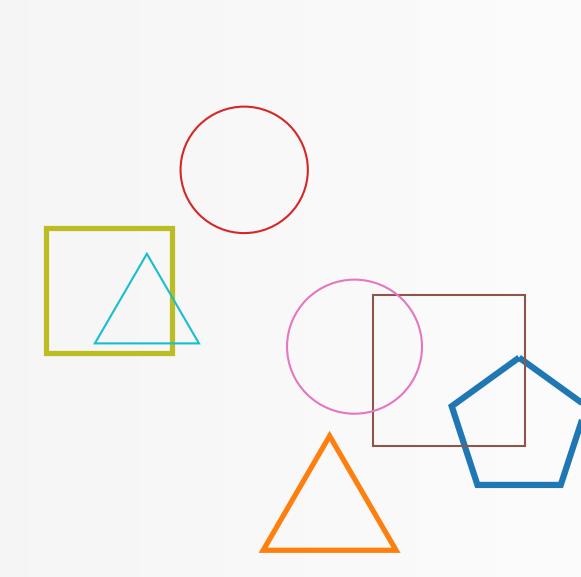[{"shape": "pentagon", "thickness": 3, "radius": 0.61, "center": [0.893, 0.258]}, {"shape": "triangle", "thickness": 2.5, "radius": 0.66, "center": [0.567, 0.112]}, {"shape": "circle", "thickness": 1, "radius": 0.55, "center": [0.42, 0.705]}, {"shape": "square", "thickness": 1, "radius": 0.65, "center": [0.772, 0.358]}, {"shape": "circle", "thickness": 1, "radius": 0.58, "center": [0.61, 0.399]}, {"shape": "square", "thickness": 2.5, "radius": 0.54, "center": [0.187, 0.496]}, {"shape": "triangle", "thickness": 1, "radius": 0.52, "center": [0.253, 0.456]}]